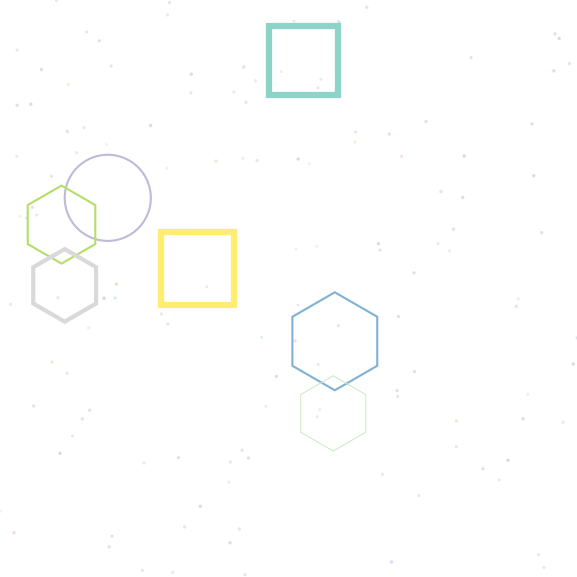[{"shape": "square", "thickness": 3, "radius": 0.3, "center": [0.526, 0.895]}, {"shape": "circle", "thickness": 1, "radius": 0.37, "center": [0.187, 0.657]}, {"shape": "hexagon", "thickness": 1, "radius": 0.42, "center": [0.58, 0.408]}, {"shape": "hexagon", "thickness": 1, "radius": 0.34, "center": [0.107, 0.61]}, {"shape": "hexagon", "thickness": 2, "radius": 0.31, "center": [0.112, 0.505]}, {"shape": "hexagon", "thickness": 0.5, "radius": 0.33, "center": [0.577, 0.283]}, {"shape": "square", "thickness": 3, "radius": 0.32, "center": [0.341, 0.534]}]